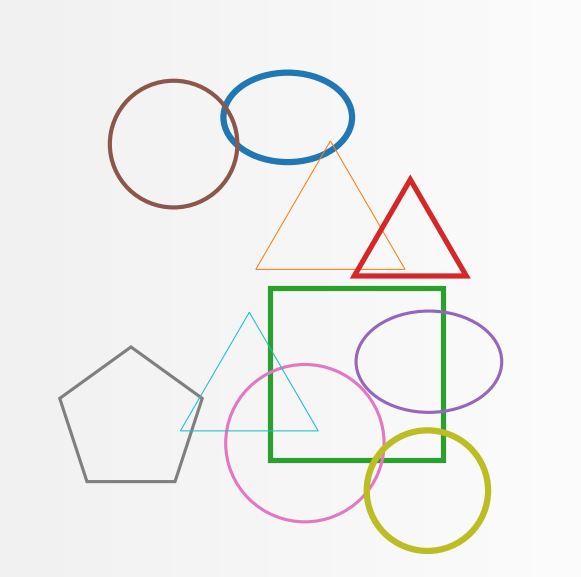[{"shape": "oval", "thickness": 3, "radius": 0.55, "center": [0.495, 0.796]}, {"shape": "triangle", "thickness": 0.5, "radius": 0.74, "center": [0.568, 0.607]}, {"shape": "square", "thickness": 2.5, "radius": 0.74, "center": [0.614, 0.351]}, {"shape": "triangle", "thickness": 2.5, "radius": 0.56, "center": [0.706, 0.577]}, {"shape": "oval", "thickness": 1.5, "radius": 0.63, "center": [0.738, 0.373]}, {"shape": "circle", "thickness": 2, "radius": 0.55, "center": [0.299, 0.75]}, {"shape": "circle", "thickness": 1.5, "radius": 0.68, "center": [0.525, 0.232]}, {"shape": "pentagon", "thickness": 1.5, "radius": 0.64, "center": [0.225, 0.269]}, {"shape": "circle", "thickness": 3, "radius": 0.52, "center": [0.735, 0.15]}, {"shape": "triangle", "thickness": 0.5, "radius": 0.68, "center": [0.429, 0.321]}]